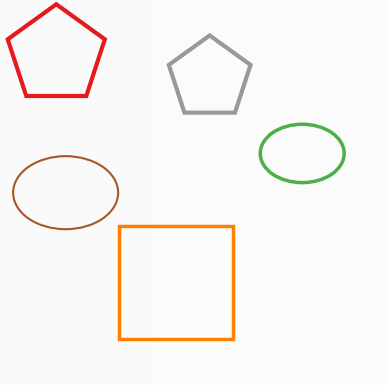[{"shape": "pentagon", "thickness": 3, "radius": 0.66, "center": [0.145, 0.857]}, {"shape": "oval", "thickness": 2.5, "radius": 0.54, "center": [0.78, 0.601]}, {"shape": "square", "thickness": 2.5, "radius": 0.74, "center": [0.454, 0.266]}, {"shape": "oval", "thickness": 1.5, "radius": 0.68, "center": [0.169, 0.5]}, {"shape": "pentagon", "thickness": 3, "radius": 0.55, "center": [0.541, 0.797]}]